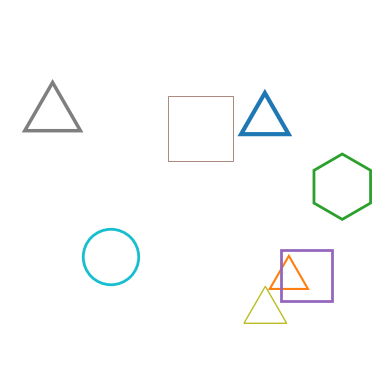[{"shape": "triangle", "thickness": 3, "radius": 0.36, "center": [0.688, 0.687]}, {"shape": "triangle", "thickness": 1.5, "radius": 0.29, "center": [0.75, 0.278]}, {"shape": "hexagon", "thickness": 2, "radius": 0.42, "center": [0.889, 0.515]}, {"shape": "square", "thickness": 2, "radius": 0.33, "center": [0.796, 0.284]}, {"shape": "square", "thickness": 0.5, "radius": 0.42, "center": [0.521, 0.666]}, {"shape": "triangle", "thickness": 2.5, "radius": 0.42, "center": [0.137, 0.702]}, {"shape": "triangle", "thickness": 1, "radius": 0.32, "center": [0.689, 0.192]}, {"shape": "circle", "thickness": 2, "radius": 0.36, "center": [0.288, 0.332]}]